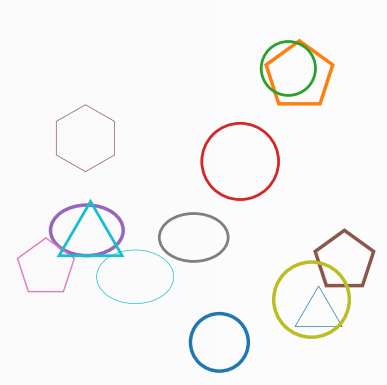[{"shape": "triangle", "thickness": 0.5, "radius": 0.35, "center": [0.822, 0.187]}, {"shape": "circle", "thickness": 2.5, "radius": 0.37, "center": [0.566, 0.111]}, {"shape": "pentagon", "thickness": 2.5, "radius": 0.45, "center": [0.773, 0.803]}, {"shape": "circle", "thickness": 2, "radius": 0.35, "center": [0.744, 0.822]}, {"shape": "circle", "thickness": 2, "radius": 0.5, "center": [0.62, 0.581]}, {"shape": "oval", "thickness": 2.5, "radius": 0.47, "center": [0.224, 0.402]}, {"shape": "pentagon", "thickness": 2.5, "radius": 0.4, "center": [0.889, 0.322]}, {"shape": "hexagon", "thickness": 0.5, "radius": 0.43, "center": [0.221, 0.641]}, {"shape": "pentagon", "thickness": 1, "radius": 0.39, "center": [0.118, 0.305]}, {"shape": "oval", "thickness": 2, "radius": 0.44, "center": [0.5, 0.383]}, {"shape": "circle", "thickness": 2.5, "radius": 0.49, "center": [0.804, 0.222]}, {"shape": "oval", "thickness": 0.5, "radius": 0.5, "center": [0.349, 0.281]}, {"shape": "triangle", "thickness": 2, "radius": 0.47, "center": [0.234, 0.383]}]